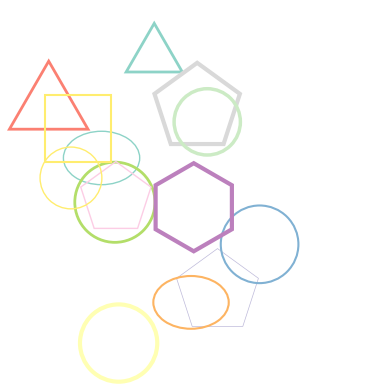[{"shape": "triangle", "thickness": 2, "radius": 0.42, "center": [0.401, 0.855]}, {"shape": "oval", "thickness": 1, "radius": 0.5, "center": [0.264, 0.59]}, {"shape": "circle", "thickness": 3, "radius": 0.5, "center": [0.308, 0.109]}, {"shape": "pentagon", "thickness": 0.5, "radius": 0.56, "center": [0.565, 0.243]}, {"shape": "triangle", "thickness": 2, "radius": 0.59, "center": [0.127, 0.723]}, {"shape": "circle", "thickness": 1.5, "radius": 0.5, "center": [0.674, 0.365]}, {"shape": "oval", "thickness": 1.5, "radius": 0.49, "center": [0.496, 0.215]}, {"shape": "circle", "thickness": 2, "radius": 0.52, "center": [0.298, 0.475]}, {"shape": "pentagon", "thickness": 1, "radius": 0.48, "center": [0.301, 0.484]}, {"shape": "pentagon", "thickness": 3, "radius": 0.58, "center": [0.512, 0.72]}, {"shape": "hexagon", "thickness": 3, "radius": 0.57, "center": [0.503, 0.462]}, {"shape": "circle", "thickness": 2.5, "radius": 0.43, "center": [0.538, 0.683]}, {"shape": "square", "thickness": 1.5, "radius": 0.43, "center": [0.203, 0.666]}, {"shape": "circle", "thickness": 1, "radius": 0.4, "center": [0.184, 0.538]}]